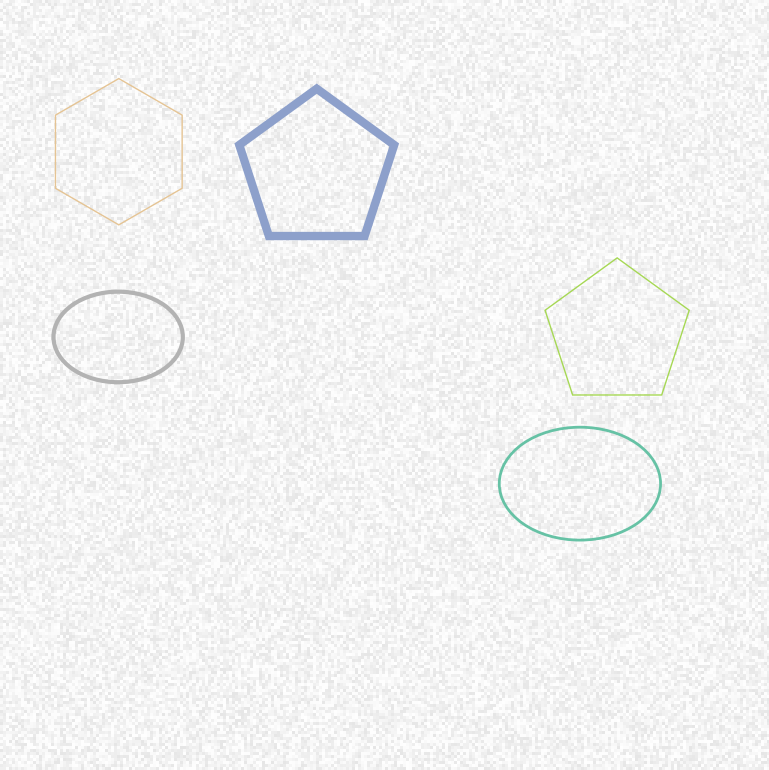[{"shape": "oval", "thickness": 1, "radius": 0.52, "center": [0.753, 0.372]}, {"shape": "pentagon", "thickness": 3, "radius": 0.53, "center": [0.411, 0.779]}, {"shape": "pentagon", "thickness": 0.5, "radius": 0.49, "center": [0.801, 0.567]}, {"shape": "hexagon", "thickness": 0.5, "radius": 0.47, "center": [0.154, 0.803]}, {"shape": "oval", "thickness": 1.5, "radius": 0.42, "center": [0.153, 0.562]}]